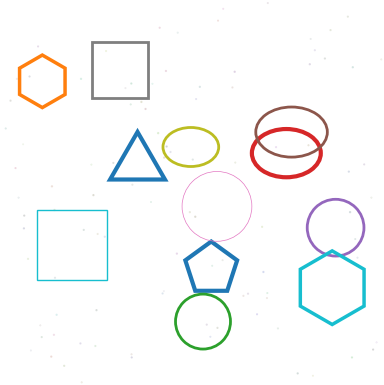[{"shape": "triangle", "thickness": 3, "radius": 0.41, "center": [0.357, 0.575]}, {"shape": "pentagon", "thickness": 3, "radius": 0.35, "center": [0.549, 0.302]}, {"shape": "hexagon", "thickness": 2.5, "radius": 0.34, "center": [0.11, 0.789]}, {"shape": "circle", "thickness": 2, "radius": 0.36, "center": [0.527, 0.165]}, {"shape": "oval", "thickness": 3, "radius": 0.45, "center": [0.744, 0.602]}, {"shape": "circle", "thickness": 2, "radius": 0.37, "center": [0.872, 0.409]}, {"shape": "oval", "thickness": 2, "radius": 0.46, "center": [0.757, 0.657]}, {"shape": "circle", "thickness": 0.5, "radius": 0.45, "center": [0.564, 0.464]}, {"shape": "square", "thickness": 2, "radius": 0.37, "center": [0.312, 0.818]}, {"shape": "oval", "thickness": 2, "radius": 0.36, "center": [0.496, 0.618]}, {"shape": "hexagon", "thickness": 2.5, "radius": 0.48, "center": [0.863, 0.253]}, {"shape": "square", "thickness": 1, "radius": 0.46, "center": [0.187, 0.363]}]